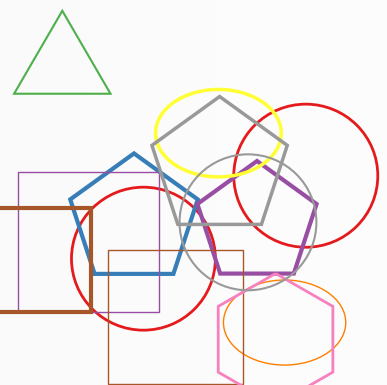[{"shape": "circle", "thickness": 2, "radius": 0.93, "center": [0.37, 0.328]}, {"shape": "circle", "thickness": 2, "radius": 0.93, "center": [0.789, 0.544]}, {"shape": "pentagon", "thickness": 3, "radius": 0.86, "center": [0.346, 0.429]}, {"shape": "triangle", "thickness": 1.5, "radius": 0.72, "center": [0.161, 0.828]}, {"shape": "square", "thickness": 1, "radius": 0.91, "center": [0.228, 0.373]}, {"shape": "pentagon", "thickness": 3, "radius": 0.81, "center": [0.663, 0.42]}, {"shape": "oval", "thickness": 1, "radius": 0.79, "center": [0.734, 0.162]}, {"shape": "oval", "thickness": 2.5, "radius": 0.81, "center": [0.564, 0.654]}, {"shape": "square", "thickness": 1, "radius": 0.87, "center": [0.453, 0.176]}, {"shape": "square", "thickness": 3, "radius": 0.68, "center": [0.1, 0.323]}, {"shape": "hexagon", "thickness": 2, "radius": 0.85, "center": [0.711, 0.119]}, {"shape": "pentagon", "thickness": 2.5, "radius": 0.92, "center": [0.567, 0.566]}, {"shape": "circle", "thickness": 1.5, "radius": 0.88, "center": [0.64, 0.423]}]